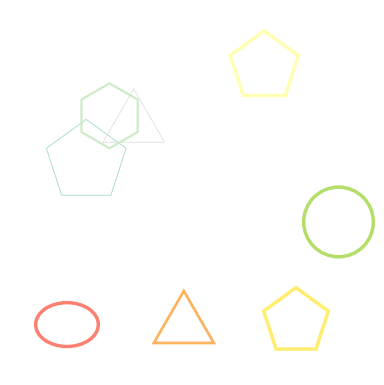[{"shape": "pentagon", "thickness": 0.5, "radius": 0.54, "center": [0.224, 0.581]}, {"shape": "pentagon", "thickness": 2.5, "radius": 0.46, "center": [0.686, 0.827]}, {"shape": "oval", "thickness": 2.5, "radius": 0.41, "center": [0.174, 0.157]}, {"shape": "triangle", "thickness": 2, "radius": 0.45, "center": [0.477, 0.154]}, {"shape": "circle", "thickness": 2.5, "radius": 0.45, "center": [0.879, 0.424]}, {"shape": "triangle", "thickness": 0.5, "radius": 0.46, "center": [0.347, 0.677]}, {"shape": "hexagon", "thickness": 1.5, "radius": 0.42, "center": [0.285, 0.699]}, {"shape": "pentagon", "thickness": 2.5, "radius": 0.44, "center": [0.769, 0.165]}]